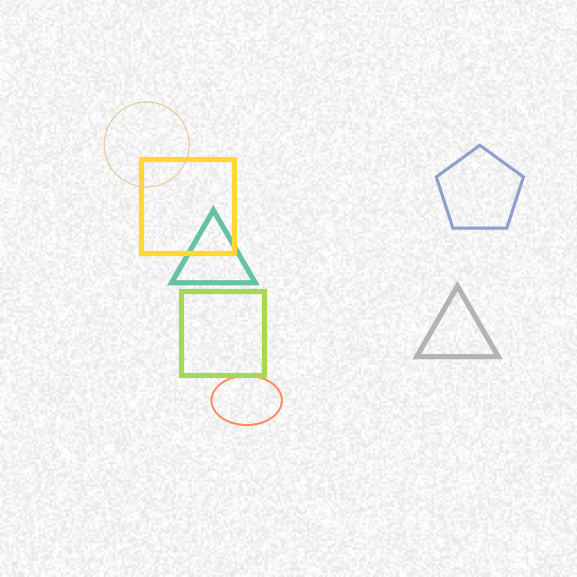[{"shape": "triangle", "thickness": 2.5, "radius": 0.42, "center": [0.37, 0.551]}, {"shape": "oval", "thickness": 1, "radius": 0.31, "center": [0.427, 0.306]}, {"shape": "pentagon", "thickness": 1.5, "radius": 0.4, "center": [0.831, 0.668]}, {"shape": "square", "thickness": 2.5, "radius": 0.36, "center": [0.385, 0.422]}, {"shape": "square", "thickness": 2.5, "radius": 0.4, "center": [0.324, 0.642]}, {"shape": "circle", "thickness": 0.5, "radius": 0.37, "center": [0.254, 0.749]}, {"shape": "triangle", "thickness": 2.5, "radius": 0.41, "center": [0.792, 0.422]}]